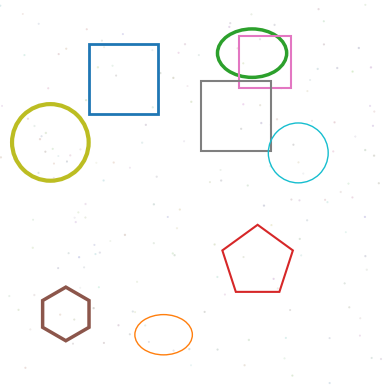[{"shape": "square", "thickness": 2, "radius": 0.45, "center": [0.321, 0.795]}, {"shape": "oval", "thickness": 1, "radius": 0.37, "center": [0.425, 0.131]}, {"shape": "oval", "thickness": 2.5, "radius": 0.45, "center": [0.655, 0.862]}, {"shape": "pentagon", "thickness": 1.5, "radius": 0.48, "center": [0.669, 0.32]}, {"shape": "hexagon", "thickness": 2.5, "radius": 0.35, "center": [0.171, 0.185]}, {"shape": "square", "thickness": 1.5, "radius": 0.34, "center": [0.688, 0.84]}, {"shape": "square", "thickness": 1.5, "radius": 0.45, "center": [0.613, 0.699]}, {"shape": "circle", "thickness": 3, "radius": 0.5, "center": [0.131, 0.63]}, {"shape": "circle", "thickness": 1, "radius": 0.39, "center": [0.775, 0.603]}]